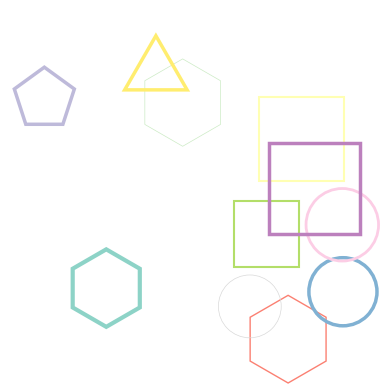[{"shape": "hexagon", "thickness": 3, "radius": 0.5, "center": [0.276, 0.252]}, {"shape": "square", "thickness": 1.5, "radius": 0.55, "center": [0.782, 0.639]}, {"shape": "pentagon", "thickness": 2.5, "radius": 0.41, "center": [0.115, 0.743]}, {"shape": "hexagon", "thickness": 1, "radius": 0.57, "center": [0.748, 0.119]}, {"shape": "circle", "thickness": 2.5, "radius": 0.44, "center": [0.891, 0.242]}, {"shape": "square", "thickness": 1.5, "radius": 0.42, "center": [0.692, 0.392]}, {"shape": "circle", "thickness": 2, "radius": 0.47, "center": [0.889, 0.416]}, {"shape": "circle", "thickness": 0.5, "radius": 0.41, "center": [0.649, 0.204]}, {"shape": "square", "thickness": 2.5, "radius": 0.59, "center": [0.817, 0.511]}, {"shape": "hexagon", "thickness": 0.5, "radius": 0.57, "center": [0.474, 0.734]}, {"shape": "triangle", "thickness": 2.5, "radius": 0.47, "center": [0.405, 0.813]}]